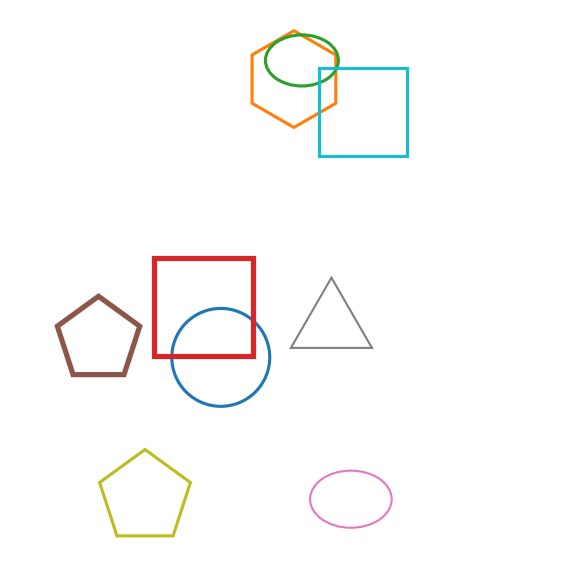[{"shape": "circle", "thickness": 1.5, "radius": 0.42, "center": [0.382, 0.38]}, {"shape": "hexagon", "thickness": 1.5, "radius": 0.42, "center": [0.509, 0.862]}, {"shape": "oval", "thickness": 1.5, "radius": 0.32, "center": [0.523, 0.894]}, {"shape": "square", "thickness": 2.5, "radius": 0.43, "center": [0.352, 0.467]}, {"shape": "pentagon", "thickness": 2.5, "radius": 0.37, "center": [0.171, 0.411]}, {"shape": "oval", "thickness": 1, "radius": 0.35, "center": [0.608, 0.135]}, {"shape": "triangle", "thickness": 1, "radius": 0.41, "center": [0.574, 0.437]}, {"shape": "pentagon", "thickness": 1.5, "radius": 0.41, "center": [0.251, 0.138]}, {"shape": "square", "thickness": 1.5, "radius": 0.38, "center": [0.629, 0.806]}]